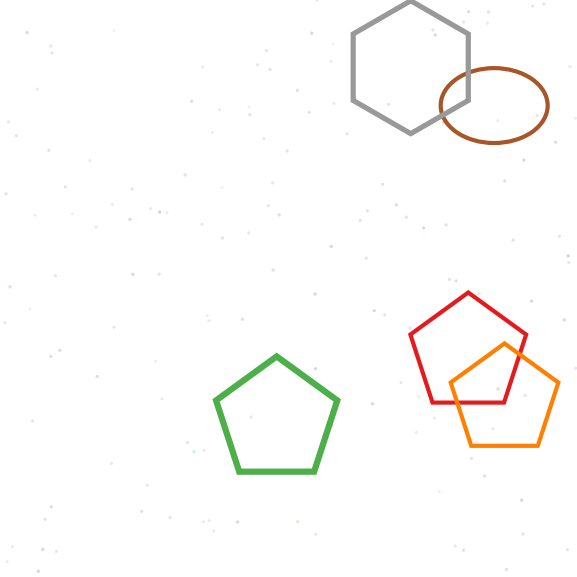[{"shape": "pentagon", "thickness": 2, "radius": 0.53, "center": [0.811, 0.387]}, {"shape": "pentagon", "thickness": 3, "radius": 0.55, "center": [0.479, 0.272]}, {"shape": "pentagon", "thickness": 2, "radius": 0.49, "center": [0.874, 0.306]}, {"shape": "oval", "thickness": 2, "radius": 0.46, "center": [0.856, 0.816]}, {"shape": "hexagon", "thickness": 2.5, "radius": 0.58, "center": [0.711, 0.883]}]